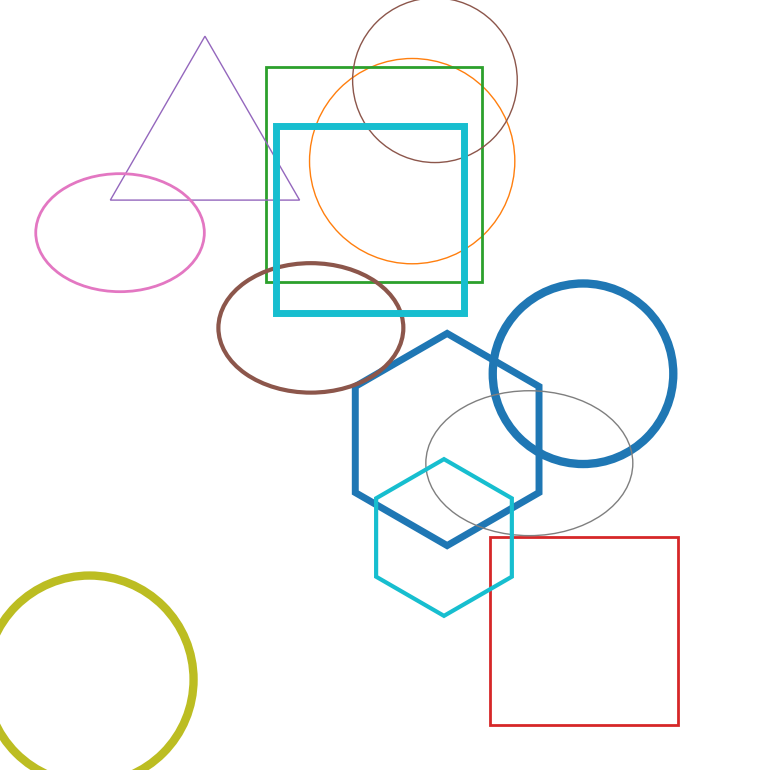[{"shape": "hexagon", "thickness": 2.5, "radius": 0.69, "center": [0.581, 0.429]}, {"shape": "circle", "thickness": 3, "radius": 0.59, "center": [0.757, 0.515]}, {"shape": "circle", "thickness": 0.5, "radius": 0.67, "center": [0.535, 0.791]}, {"shape": "square", "thickness": 1, "radius": 0.7, "center": [0.486, 0.773]}, {"shape": "square", "thickness": 1, "radius": 0.61, "center": [0.759, 0.181]}, {"shape": "triangle", "thickness": 0.5, "radius": 0.71, "center": [0.266, 0.811]}, {"shape": "circle", "thickness": 0.5, "radius": 0.53, "center": [0.565, 0.896]}, {"shape": "oval", "thickness": 1.5, "radius": 0.6, "center": [0.404, 0.574]}, {"shape": "oval", "thickness": 1, "radius": 0.55, "center": [0.156, 0.698]}, {"shape": "oval", "thickness": 0.5, "radius": 0.67, "center": [0.687, 0.398]}, {"shape": "circle", "thickness": 3, "radius": 0.68, "center": [0.116, 0.118]}, {"shape": "hexagon", "thickness": 1.5, "radius": 0.51, "center": [0.577, 0.302]}, {"shape": "square", "thickness": 2.5, "radius": 0.61, "center": [0.481, 0.715]}]